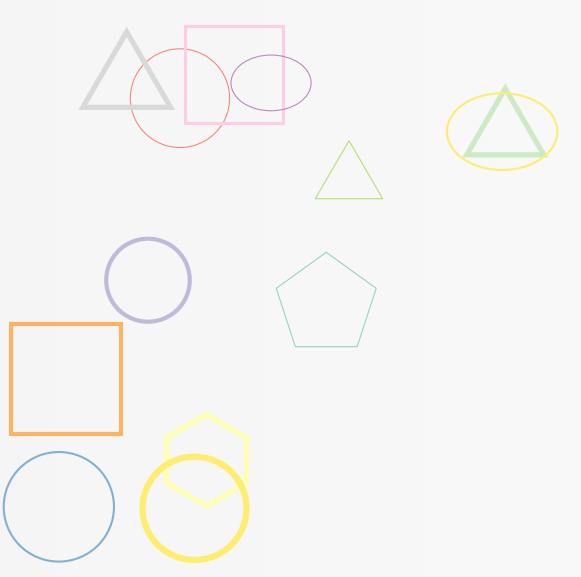[{"shape": "pentagon", "thickness": 0.5, "radius": 0.45, "center": [0.561, 0.472]}, {"shape": "hexagon", "thickness": 2.5, "radius": 0.4, "center": [0.355, 0.202]}, {"shape": "circle", "thickness": 2, "radius": 0.36, "center": [0.255, 0.514]}, {"shape": "circle", "thickness": 0.5, "radius": 0.43, "center": [0.31, 0.829]}, {"shape": "circle", "thickness": 1, "radius": 0.47, "center": [0.101, 0.122]}, {"shape": "square", "thickness": 2, "radius": 0.48, "center": [0.114, 0.343]}, {"shape": "triangle", "thickness": 0.5, "radius": 0.34, "center": [0.6, 0.689]}, {"shape": "square", "thickness": 1.5, "radius": 0.42, "center": [0.403, 0.87]}, {"shape": "triangle", "thickness": 2.5, "radius": 0.44, "center": [0.218, 0.857]}, {"shape": "oval", "thickness": 0.5, "radius": 0.34, "center": [0.466, 0.856]}, {"shape": "triangle", "thickness": 2.5, "radius": 0.38, "center": [0.869, 0.769]}, {"shape": "oval", "thickness": 1, "radius": 0.47, "center": [0.864, 0.771]}, {"shape": "circle", "thickness": 3, "radius": 0.45, "center": [0.335, 0.119]}]